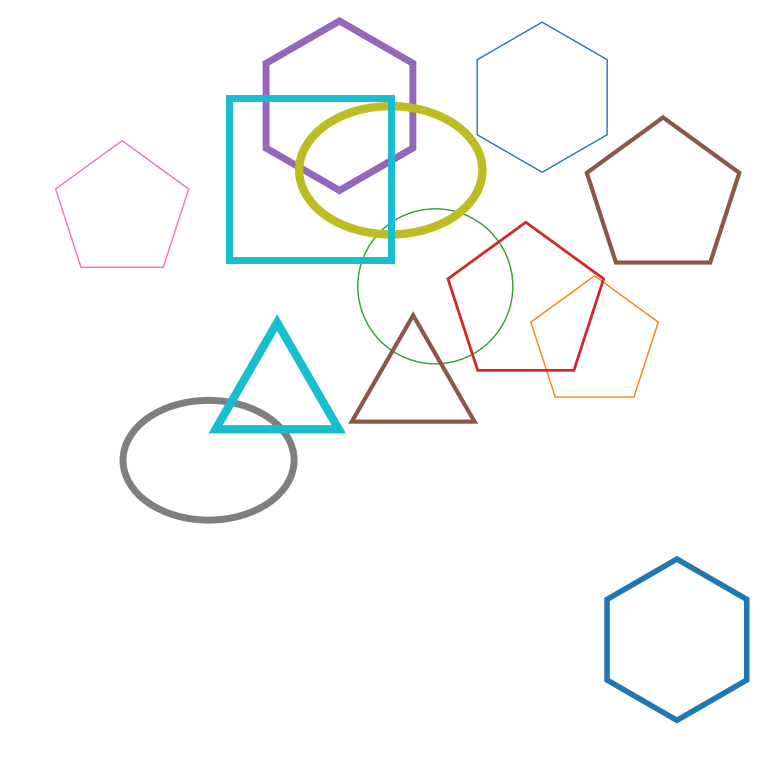[{"shape": "hexagon", "thickness": 0.5, "radius": 0.49, "center": [0.704, 0.874]}, {"shape": "hexagon", "thickness": 2, "radius": 0.52, "center": [0.879, 0.169]}, {"shape": "pentagon", "thickness": 0.5, "radius": 0.43, "center": [0.772, 0.555]}, {"shape": "circle", "thickness": 0.5, "radius": 0.5, "center": [0.565, 0.628]}, {"shape": "pentagon", "thickness": 1, "radius": 0.53, "center": [0.683, 0.605]}, {"shape": "hexagon", "thickness": 2.5, "radius": 0.55, "center": [0.441, 0.863]}, {"shape": "triangle", "thickness": 1.5, "radius": 0.46, "center": [0.537, 0.498]}, {"shape": "pentagon", "thickness": 1.5, "radius": 0.52, "center": [0.861, 0.743]}, {"shape": "pentagon", "thickness": 0.5, "radius": 0.45, "center": [0.159, 0.726]}, {"shape": "oval", "thickness": 2.5, "radius": 0.56, "center": [0.271, 0.402]}, {"shape": "oval", "thickness": 3, "radius": 0.6, "center": [0.508, 0.779]}, {"shape": "triangle", "thickness": 3, "radius": 0.46, "center": [0.36, 0.489]}, {"shape": "square", "thickness": 2.5, "radius": 0.53, "center": [0.403, 0.768]}]